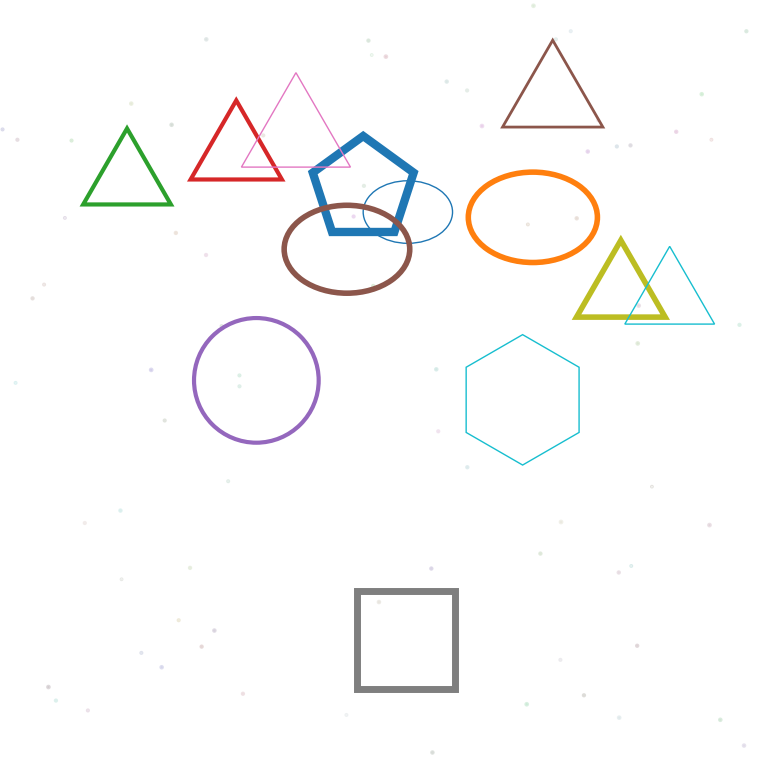[{"shape": "oval", "thickness": 0.5, "radius": 0.29, "center": [0.53, 0.725]}, {"shape": "pentagon", "thickness": 3, "radius": 0.34, "center": [0.472, 0.754]}, {"shape": "oval", "thickness": 2, "radius": 0.42, "center": [0.692, 0.718]}, {"shape": "triangle", "thickness": 1.5, "radius": 0.33, "center": [0.165, 0.767]}, {"shape": "triangle", "thickness": 1.5, "radius": 0.34, "center": [0.307, 0.801]}, {"shape": "circle", "thickness": 1.5, "radius": 0.4, "center": [0.333, 0.506]}, {"shape": "oval", "thickness": 2, "radius": 0.41, "center": [0.451, 0.676]}, {"shape": "triangle", "thickness": 1, "radius": 0.38, "center": [0.718, 0.873]}, {"shape": "triangle", "thickness": 0.5, "radius": 0.41, "center": [0.384, 0.824]}, {"shape": "square", "thickness": 2.5, "radius": 0.32, "center": [0.527, 0.169]}, {"shape": "triangle", "thickness": 2, "radius": 0.33, "center": [0.806, 0.621]}, {"shape": "hexagon", "thickness": 0.5, "radius": 0.42, "center": [0.679, 0.481]}, {"shape": "triangle", "thickness": 0.5, "radius": 0.34, "center": [0.87, 0.613]}]